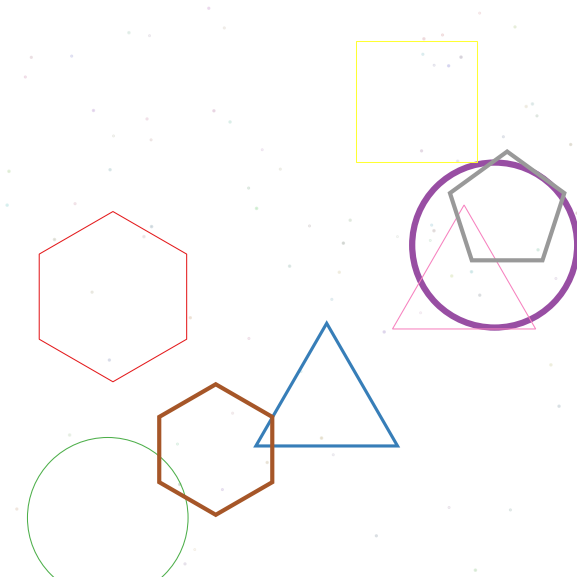[{"shape": "hexagon", "thickness": 0.5, "radius": 0.74, "center": [0.196, 0.485]}, {"shape": "triangle", "thickness": 1.5, "radius": 0.71, "center": [0.566, 0.298]}, {"shape": "circle", "thickness": 0.5, "radius": 0.7, "center": [0.187, 0.103]}, {"shape": "circle", "thickness": 3, "radius": 0.71, "center": [0.857, 0.575]}, {"shape": "square", "thickness": 0.5, "radius": 0.52, "center": [0.722, 0.823]}, {"shape": "hexagon", "thickness": 2, "radius": 0.57, "center": [0.374, 0.221]}, {"shape": "triangle", "thickness": 0.5, "radius": 0.72, "center": [0.804, 0.501]}, {"shape": "pentagon", "thickness": 2, "radius": 0.52, "center": [0.878, 0.633]}]